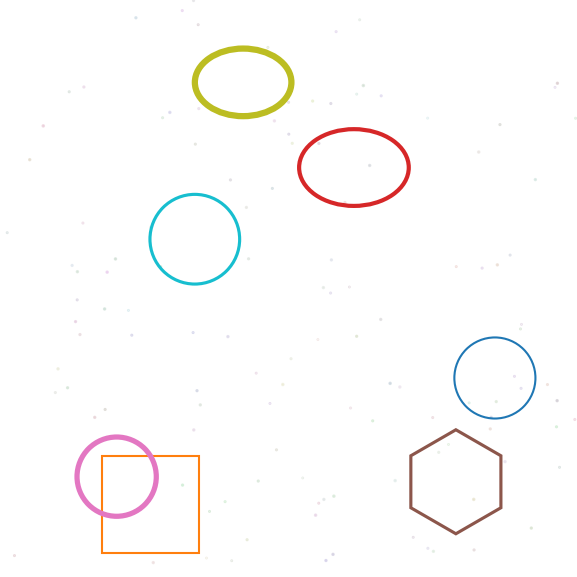[{"shape": "circle", "thickness": 1, "radius": 0.35, "center": [0.857, 0.345]}, {"shape": "square", "thickness": 1, "radius": 0.42, "center": [0.261, 0.126]}, {"shape": "oval", "thickness": 2, "radius": 0.47, "center": [0.613, 0.709]}, {"shape": "hexagon", "thickness": 1.5, "radius": 0.45, "center": [0.789, 0.165]}, {"shape": "circle", "thickness": 2.5, "radius": 0.34, "center": [0.202, 0.174]}, {"shape": "oval", "thickness": 3, "radius": 0.42, "center": [0.421, 0.857]}, {"shape": "circle", "thickness": 1.5, "radius": 0.39, "center": [0.337, 0.585]}]